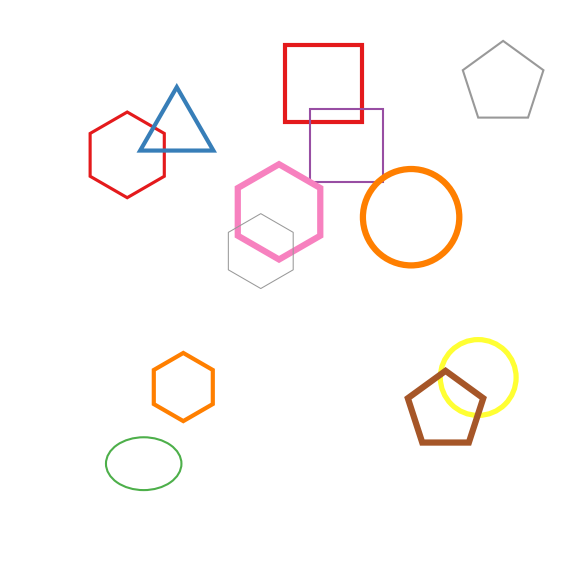[{"shape": "square", "thickness": 2, "radius": 0.33, "center": [0.56, 0.855]}, {"shape": "hexagon", "thickness": 1.5, "radius": 0.37, "center": [0.22, 0.731]}, {"shape": "triangle", "thickness": 2, "radius": 0.37, "center": [0.306, 0.775]}, {"shape": "oval", "thickness": 1, "radius": 0.33, "center": [0.249, 0.196]}, {"shape": "square", "thickness": 1, "radius": 0.32, "center": [0.6, 0.747]}, {"shape": "hexagon", "thickness": 2, "radius": 0.29, "center": [0.317, 0.329]}, {"shape": "circle", "thickness": 3, "radius": 0.42, "center": [0.712, 0.623]}, {"shape": "circle", "thickness": 2.5, "radius": 0.33, "center": [0.828, 0.345]}, {"shape": "pentagon", "thickness": 3, "radius": 0.34, "center": [0.772, 0.288]}, {"shape": "hexagon", "thickness": 3, "radius": 0.41, "center": [0.483, 0.632]}, {"shape": "hexagon", "thickness": 0.5, "radius": 0.32, "center": [0.452, 0.564]}, {"shape": "pentagon", "thickness": 1, "radius": 0.37, "center": [0.871, 0.855]}]